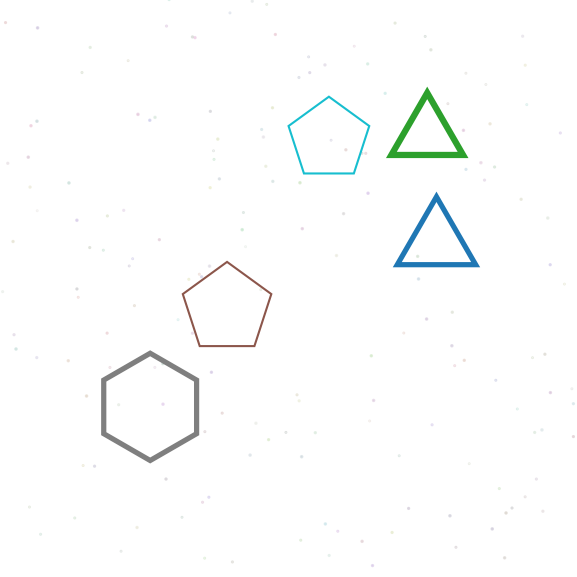[{"shape": "triangle", "thickness": 2.5, "radius": 0.39, "center": [0.756, 0.58]}, {"shape": "triangle", "thickness": 3, "radius": 0.36, "center": [0.74, 0.767]}, {"shape": "pentagon", "thickness": 1, "radius": 0.4, "center": [0.393, 0.465]}, {"shape": "hexagon", "thickness": 2.5, "radius": 0.46, "center": [0.26, 0.295]}, {"shape": "pentagon", "thickness": 1, "radius": 0.37, "center": [0.57, 0.758]}]